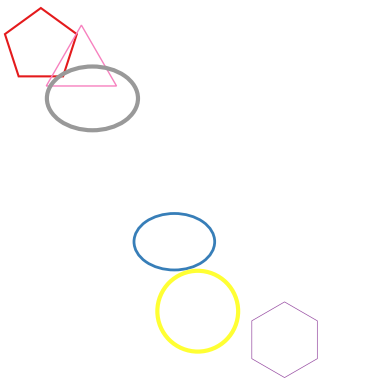[{"shape": "pentagon", "thickness": 1.5, "radius": 0.49, "center": [0.106, 0.881]}, {"shape": "oval", "thickness": 2, "radius": 0.52, "center": [0.453, 0.372]}, {"shape": "hexagon", "thickness": 0.5, "radius": 0.49, "center": [0.739, 0.118]}, {"shape": "circle", "thickness": 3, "radius": 0.52, "center": [0.514, 0.192]}, {"shape": "triangle", "thickness": 1, "radius": 0.53, "center": [0.211, 0.829]}, {"shape": "oval", "thickness": 3, "radius": 0.59, "center": [0.24, 0.744]}]